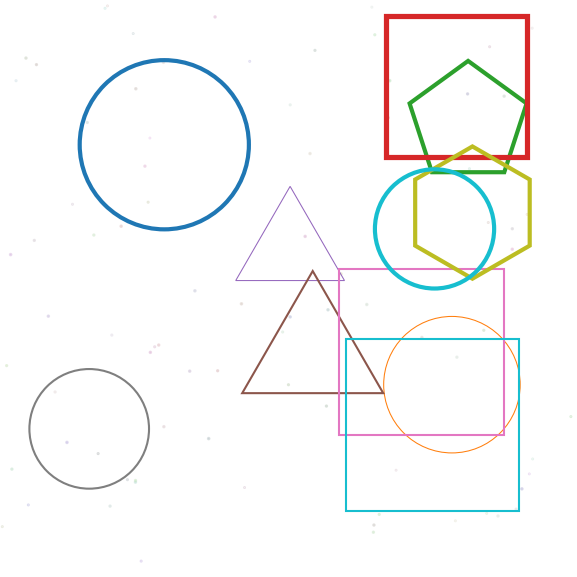[{"shape": "circle", "thickness": 2, "radius": 0.73, "center": [0.284, 0.748]}, {"shape": "circle", "thickness": 0.5, "radius": 0.59, "center": [0.783, 0.333]}, {"shape": "pentagon", "thickness": 2, "radius": 0.53, "center": [0.811, 0.787]}, {"shape": "square", "thickness": 2.5, "radius": 0.61, "center": [0.791, 0.849]}, {"shape": "triangle", "thickness": 0.5, "radius": 0.54, "center": [0.502, 0.568]}, {"shape": "triangle", "thickness": 1, "radius": 0.7, "center": [0.542, 0.389]}, {"shape": "square", "thickness": 1, "radius": 0.71, "center": [0.73, 0.39]}, {"shape": "circle", "thickness": 1, "radius": 0.52, "center": [0.154, 0.257]}, {"shape": "hexagon", "thickness": 2, "radius": 0.57, "center": [0.818, 0.631]}, {"shape": "square", "thickness": 1, "radius": 0.75, "center": [0.749, 0.263]}, {"shape": "circle", "thickness": 2, "radius": 0.52, "center": [0.752, 0.603]}]